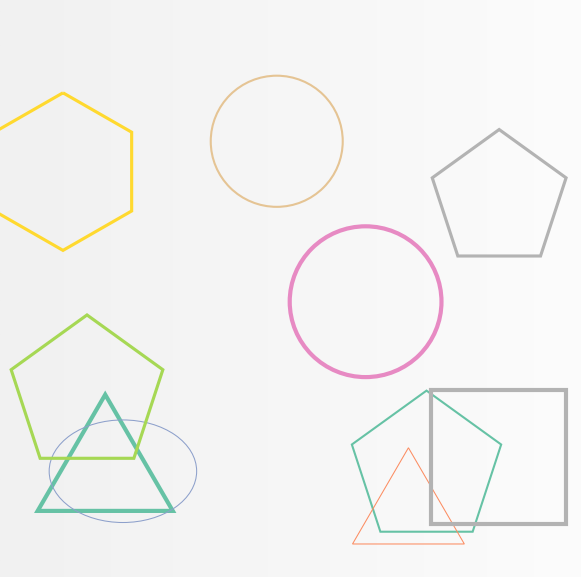[{"shape": "pentagon", "thickness": 1, "radius": 0.68, "center": [0.734, 0.188]}, {"shape": "triangle", "thickness": 2, "radius": 0.67, "center": [0.181, 0.182]}, {"shape": "triangle", "thickness": 0.5, "radius": 0.56, "center": [0.703, 0.113]}, {"shape": "oval", "thickness": 0.5, "radius": 0.63, "center": [0.211, 0.183]}, {"shape": "circle", "thickness": 2, "radius": 0.65, "center": [0.629, 0.477]}, {"shape": "pentagon", "thickness": 1.5, "radius": 0.69, "center": [0.15, 0.317]}, {"shape": "hexagon", "thickness": 1.5, "radius": 0.68, "center": [0.108, 0.702]}, {"shape": "circle", "thickness": 1, "radius": 0.57, "center": [0.476, 0.755]}, {"shape": "pentagon", "thickness": 1.5, "radius": 0.61, "center": [0.859, 0.654]}, {"shape": "square", "thickness": 2, "radius": 0.58, "center": [0.857, 0.208]}]